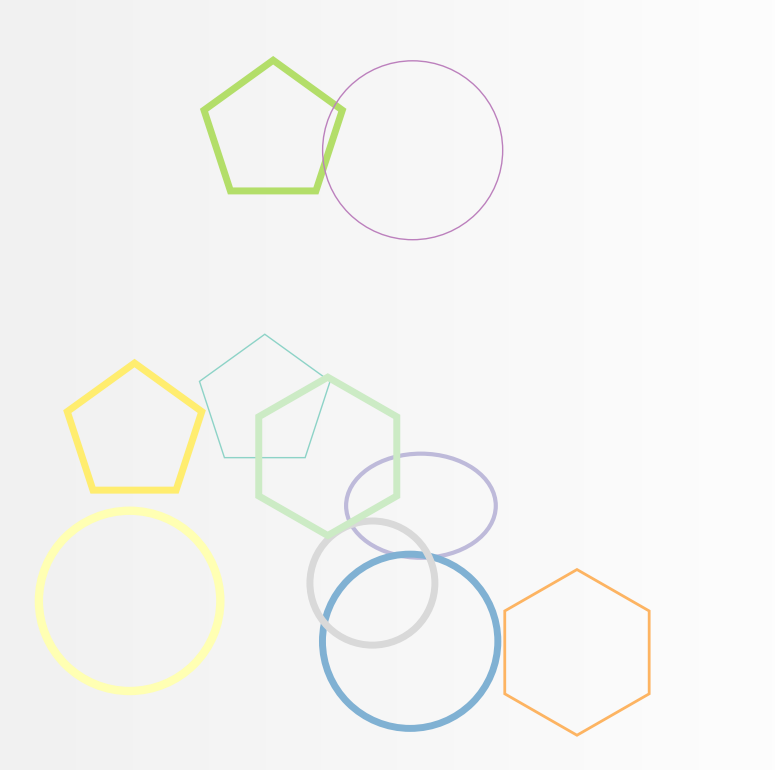[{"shape": "pentagon", "thickness": 0.5, "radius": 0.44, "center": [0.342, 0.477]}, {"shape": "circle", "thickness": 3, "radius": 0.59, "center": [0.167, 0.22]}, {"shape": "oval", "thickness": 1.5, "radius": 0.48, "center": [0.543, 0.343]}, {"shape": "circle", "thickness": 2.5, "radius": 0.57, "center": [0.529, 0.167]}, {"shape": "hexagon", "thickness": 1, "radius": 0.54, "center": [0.744, 0.153]}, {"shape": "pentagon", "thickness": 2.5, "radius": 0.47, "center": [0.352, 0.828]}, {"shape": "circle", "thickness": 2.5, "radius": 0.4, "center": [0.481, 0.243]}, {"shape": "circle", "thickness": 0.5, "radius": 0.58, "center": [0.532, 0.805]}, {"shape": "hexagon", "thickness": 2.5, "radius": 0.51, "center": [0.423, 0.407]}, {"shape": "pentagon", "thickness": 2.5, "radius": 0.46, "center": [0.174, 0.437]}]